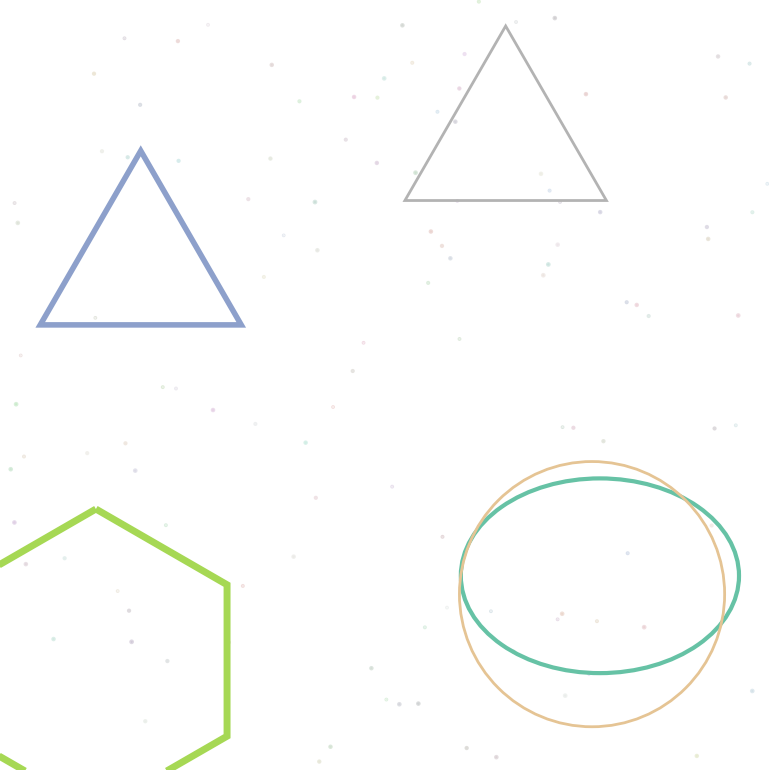[{"shape": "oval", "thickness": 1.5, "radius": 0.9, "center": [0.779, 0.252]}, {"shape": "triangle", "thickness": 2, "radius": 0.75, "center": [0.183, 0.653]}, {"shape": "hexagon", "thickness": 2.5, "radius": 0.98, "center": [0.125, 0.142]}, {"shape": "circle", "thickness": 1, "radius": 0.86, "center": [0.769, 0.228]}, {"shape": "triangle", "thickness": 1, "radius": 0.76, "center": [0.657, 0.815]}]